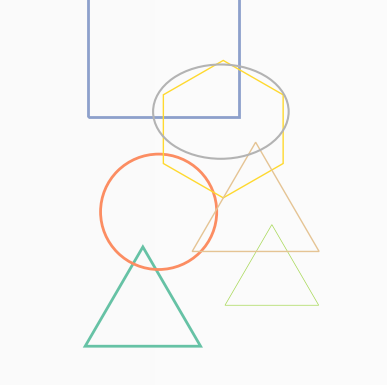[{"shape": "triangle", "thickness": 2, "radius": 0.86, "center": [0.369, 0.187]}, {"shape": "circle", "thickness": 2, "radius": 0.75, "center": [0.409, 0.45]}, {"shape": "square", "thickness": 2, "radius": 0.98, "center": [0.421, 0.89]}, {"shape": "triangle", "thickness": 0.5, "radius": 0.7, "center": [0.702, 0.277]}, {"shape": "hexagon", "thickness": 1, "radius": 0.89, "center": [0.576, 0.665]}, {"shape": "triangle", "thickness": 1, "radius": 0.95, "center": [0.66, 0.441]}, {"shape": "oval", "thickness": 1.5, "radius": 0.87, "center": [0.57, 0.71]}]